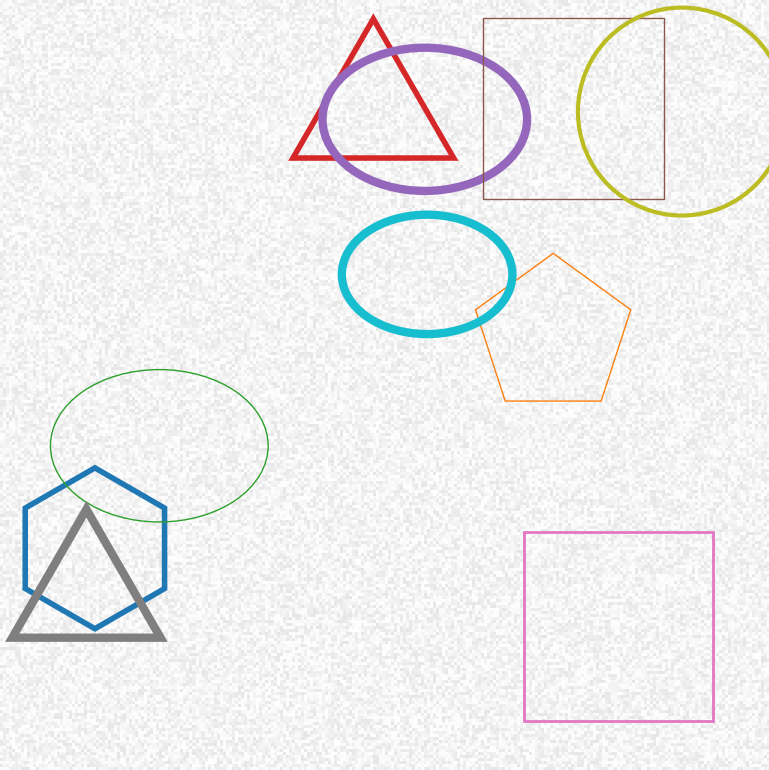[{"shape": "hexagon", "thickness": 2, "radius": 0.52, "center": [0.123, 0.288]}, {"shape": "pentagon", "thickness": 0.5, "radius": 0.53, "center": [0.718, 0.565]}, {"shape": "oval", "thickness": 0.5, "radius": 0.71, "center": [0.207, 0.421]}, {"shape": "triangle", "thickness": 2, "radius": 0.6, "center": [0.485, 0.855]}, {"shape": "oval", "thickness": 3, "radius": 0.66, "center": [0.552, 0.845]}, {"shape": "square", "thickness": 0.5, "radius": 0.59, "center": [0.745, 0.86]}, {"shape": "square", "thickness": 1, "radius": 0.61, "center": [0.803, 0.187]}, {"shape": "triangle", "thickness": 3, "radius": 0.56, "center": [0.112, 0.227]}, {"shape": "circle", "thickness": 1.5, "radius": 0.68, "center": [0.886, 0.855]}, {"shape": "oval", "thickness": 3, "radius": 0.55, "center": [0.555, 0.644]}]